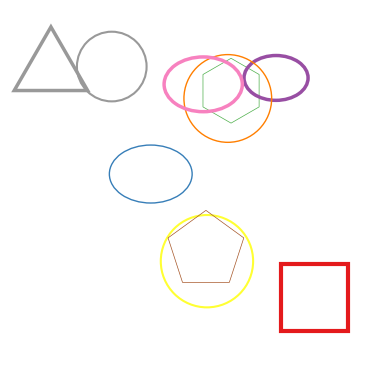[{"shape": "square", "thickness": 3, "radius": 0.43, "center": [0.817, 0.227]}, {"shape": "oval", "thickness": 1, "radius": 0.54, "center": [0.392, 0.548]}, {"shape": "hexagon", "thickness": 0.5, "radius": 0.42, "center": [0.6, 0.764]}, {"shape": "oval", "thickness": 2.5, "radius": 0.42, "center": [0.717, 0.798]}, {"shape": "circle", "thickness": 1, "radius": 0.57, "center": [0.592, 0.744]}, {"shape": "circle", "thickness": 1.5, "radius": 0.6, "center": [0.538, 0.322]}, {"shape": "pentagon", "thickness": 0.5, "radius": 0.52, "center": [0.535, 0.35]}, {"shape": "oval", "thickness": 2.5, "radius": 0.51, "center": [0.528, 0.781]}, {"shape": "triangle", "thickness": 2.5, "radius": 0.55, "center": [0.132, 0.82]}, {"shape": "circle", "thickness": 1.5, "radius": 0.45, "center": [0.29, 0.827]}]